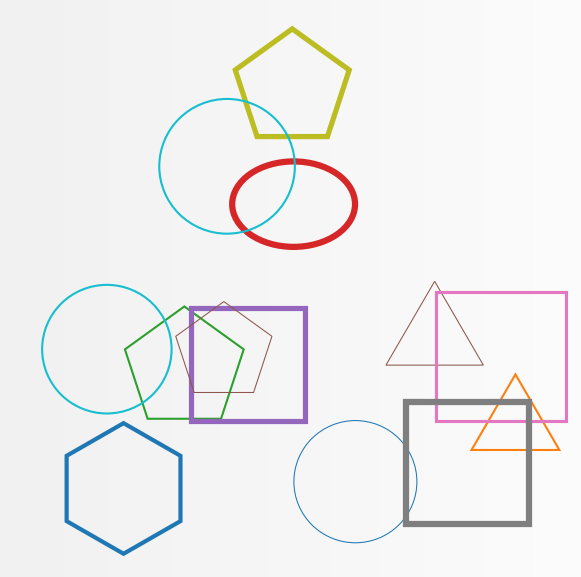[{"shape": "hexagon", "thickness": 2, "radius": 0.57, "center": [0.213, 0.153]}, {"shape": "circle", "thickness": 0.5, "radius": 0.53, "center": [0.611, 0.165]}, {"shape": "triangle", "thickness": 1, "radius": 0.44, "center": [0.887, 0.264]}, {"shape": "pentagon", "thickness": 1, "radius": 0.54, "center": [0.317, 0.361]}, {"shape": "oval", "thickness": 3, "radius": 0.53, "center": [0.505, 0.646]}, {"shape": "square", "thickness": 2.5, "radius": 0.49, "center": [0.427, 0.368]}, {"shape": "pentagon", "thickness": 0.5, "radius": 0.43, "center": [0.385, 0.39]}, {"shape": "triangle", "thickness": 0.5, "radius": 0.48, "center": [0.748, 0.415]}, {"shape": "square", "thickness": 1.5, "radius": 0.56, "center": [0.862, 0.382]}, {"shape": "square", "thickness": 3, "radius": 0.53, "center": [0.804, 0.198]}, {"shape": "pentagon", "thickness": 2.5, "radius": 0.52, "center": [0.503, 0.846]}, {"shape": "circle", "thickness": 1, "radius": 0.58, "center": [0.391, 0.711]}, {"shape": "circle", "thickness": 1, "radius": 0.56, "center": [0.184, 0.395]}]